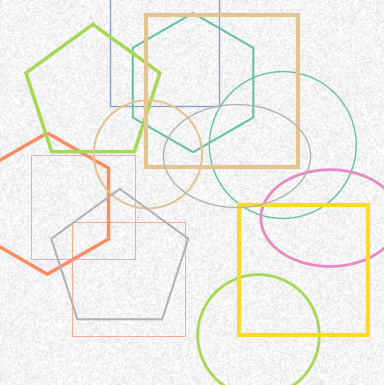[{"shape": "circle", "thickness": 1, "radius": 0.95, "center": [0.734, 0.623]}, {"shape": "hexagon", "thickness": 1.5, "radius": 0.9, "center": [0.501, 0.785]}, {"shape": "hexagon", "thickness": 2.5, "radius": 0.92, "center": [0.123, 0.471]}, {"shape": "square", "thickness": 0.5, "radius": 0.74, "center": [0.333, 0.275]}, {"shape": "square", "thickness": 1, "radius": 0.71, "center": [0.427, 0.866]}, {"shape": "oval", "thickness": 2, "radius": 0.9, "center": [0.857, 0.434]}, {"shape": "square", "thickness": 0.5, "radius": 0.67, "center": [0.216, 0.463]}, {"shape": "pentagon", "thickness": 2.5, "radius": 0.91, "center": [0.241, 0.754]}, {"shape": "circle", "thickness": 2, "radius": 0.79, "center": [0.671, 0.129]}, {"shape": "square", "thickness": 3, "radius": 0.84, "center": [0.788, 0.298]}, {"shape": "circle", "thickness": 1.5, "radius": 0.7, "center": [0.384, 0.599]}, {"shape": "square", "thickness": 3, "radius": 0.99, "center": [0.577, 0.764]}, {"shape": "pentagon", "thickness": 1.5, "radius": 0.94, "center": [0.311, 0.322]}, {"shape": "oval", "thickness": 1, "radius": 0.96, "center": [0.616, 0.595]}]